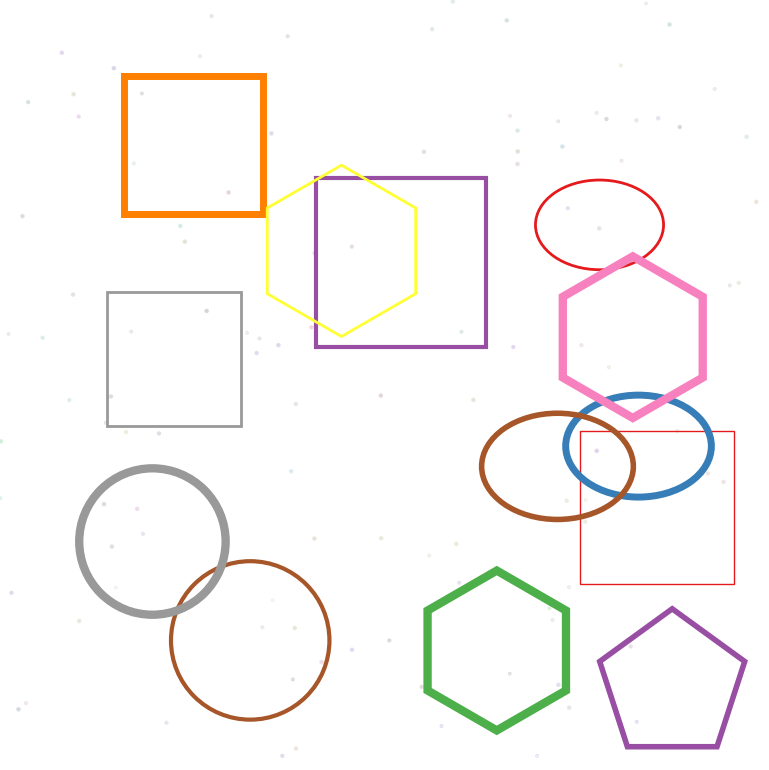[{"shape": "square", "thickness": 0.5, "radius": 0.5, "center": [0.853, 0.341]}, {"shape": "oval", "thickness": 1, "radius": 0.42, "center": [0.779, 0.708]}, {"shape": "oval", "thickness": 2.5, "radius": 0.47, "center": [0.829, 0.421]}, {"shape": "hexagon", "thickness": 3, "radius": 0.52, "center": [0.645, 0.155]}, {"shape": "pentagon", "thickness": 2, "radius": 0.5, "center": [0.873, 0.11]}, {"shape": "square", "thickness": 1.5, "radius": 0.55, "center": [0.521, 0.659]}, {"shape": "square", "thickness": 2.5, "radius": 0.45, "center": [0.251, 0.812]}, {"shape": "hexagon", "thickness": 1, "radius": 0.56, "center": [0.443, 0.674]}, {"shape": "oval", "thickness": 2, "radius": 0.49, "center": [0.724, 0.394]}, {"shape": "circle", "thickness": 1.5, "radius": 0.51, "center": [0.325, 0.168]}, {"shape": "hexagon", "thickness": 3, "radius": 0.52, "center": [0.822, 0.562]}, {"shape": "circle", "thickness": 3, "radius": 0.48, "center": [0.198, 0.297]}, {"shape": "square", "thickness": 1, "radius": 0.44, "center": [0.226, 0.534]}]